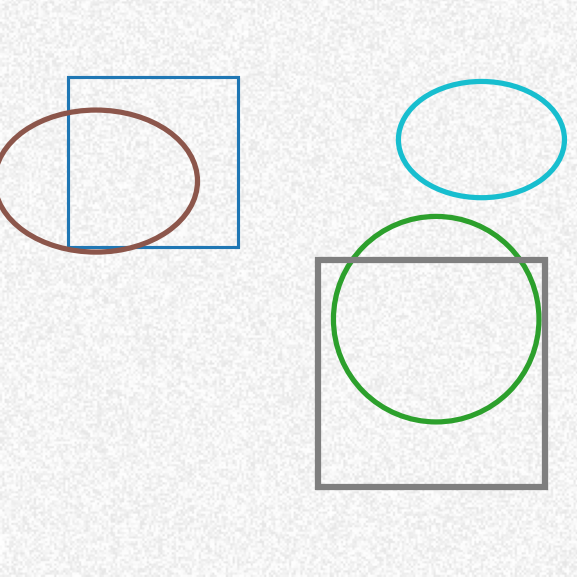[{"shape": "square", "thickness": 1.5, "radius": 0.74, "center": [0.265, 0.718]}, {"shape": "circle", "thickness": 2.5, "radius": 0.89, "center": [0.755, 0.446]}, {"shape": "oval", "thickness": 2.5, "radius": 0.88, "center": [0.166, 0.686]}, {"shape": "square", "thickness": 3, "radius": 0.98, "center": [0.747, 0.352]}, {"shape": "oval", "thickness": 2.5, "radius": 0.72, "center": [0.834, 0.757]}]